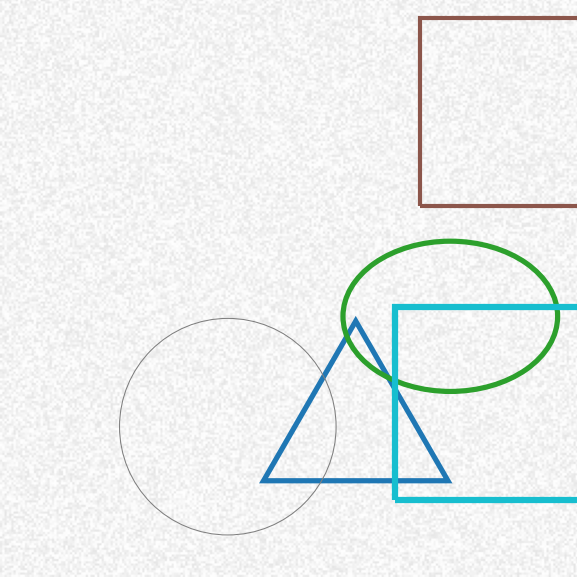[{"shape": "triangle", "thickness": 2.5, "radius": 0.92, "center": [0.616, 0.259]}, {"shape": "oval", "thickness": 2.5, "radius": 0.93, "center": [0.78, 0.451]}, {"shape": "square", "thickness": 2, "radius": 0.81, "center": [0.89, 0.805]}, {"shape": "circle", "thickness": 0.5, "radius": 0.94, "center": [0.394, 0.26]}, {"shape": "square", "thickness": 3, "radius": 0.84, "center": [0.851, 0.301]}]